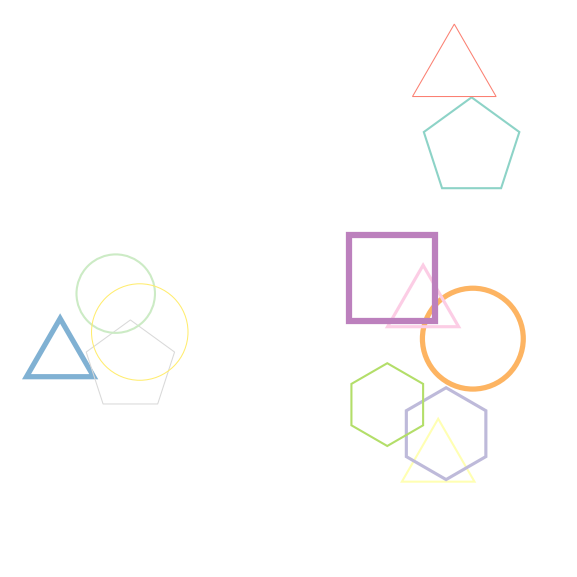[{"shape": "pentagon", "thickness": 1, "radius": 0.43, "center": [0.817, 0.744]}, {"shape": "triangle", "thickness": 1, "radius": 0.36, "center": [0.759, 0.201]}, {"shape": "hexagon", "thickness": 1.5, "radius": 0.4, "center": [0.772, 0.248]}, {"shape": "triangle", "thickness": 0.5, "radius": 0.42, "center": [0.787, 0.874]}, {"shape": "triangle", "thickness": 2.5, "radius": 0.34, "center": [0.104, 0.38]}, {"shape": "circle", "thickness": 2.5, "radius": 0.44, "center": [0.819, 0.413]}, {"shape": "hexagon", "thickness": 1, "radius": 0.36, "center": [0.671, 0.299]}, {"shape": "triangle", "thickness": 1.5, "radius": 0.36, "center": [0.733, 0.469]}, {"shape": "pentagon", "thickness": 0.5, "radius": 0.4, "center": [0.226, 0.365]}, {"shape": "square", "thickness": 3, "radius": 0.37, "center": [0.679, 0.517]}, {"shape": "circle", "thickness": 1, "radius": 0.34, "center": [0.2, 0.491]}, {"shape": "circle", "thickness": 0.5, "radius": 0.42, "center": [0.242, 0.424]}]